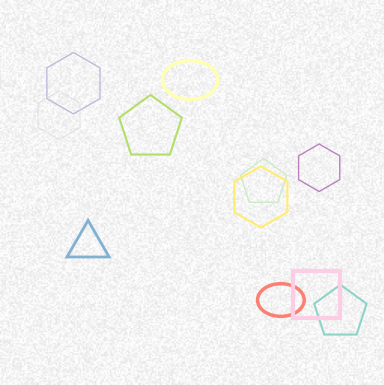[{"shape": "pentagon", "thickness": 1.5, "radius": 0.36, "center": [0.884, 0.189]}, {"shape": "oval", "thickness": 2.5, "radius": 0.36, "center": [0.494, 0.792]}, {"shape": "hexagon", "thickness": 1, "radius": 0.4, "center": [0.191, 0.784]}, {"shape": "oval", "thickness": 2.5, "radius": 0.3, "center": [0.73, 0.221]}, {"shape": "triangle", "thickness": 2, "radius": 0.32, "center": [0.229, 0.364]}, {"shape": "pentagon", "thickness": 1.5, "radius": 0.43, "center": [0.391, 0.668]}, {"shape": "square", "thickness": 3, "radius": 0.31, "center": [0.823, 0.234]}, {"shape": "hexagon", "thickness": 0.5, "radius": 0.32, "center": [0.153, 0.7]}, {"shape": "hexagon", "thickness": 1, "radius": 0.31, "center": [0.829, 0.564]}, {"shape": "pentagon", "thickness": 1, "radius": 0.31, "center": [0.685, 0.525]}, {"shape": "hexagon", "thickness": 1.5, "radius": 0.4, "center": [0.678, 0.489]}]